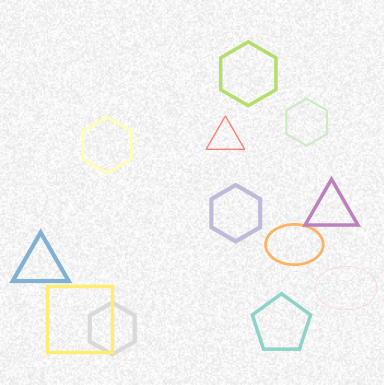[{"shape": "pentagon", "thickness": 2.5, "radius": 0.4, "center": [0.731, 0.158]}, {"shape": "hexagon", "thickness": 2, "radius": 0.36, "center": [0.278, 0.623]}, {"shape": "hexagon", "thickness": 3, "radius": 0.37, "center": [0.612, 0.446]}, {"shape": "triangle", "thickness": 1, "radius": 0.29, "center": [0.585, 0.641]}, {"shape": "triangle", "thickness": 3, "radius": 0.42, "center": [0.106, 0.312]}, {"shape": "oval", "thickness": 2, "radius": 0.37, "center": [0.765, 0.365]}, {"shape": "hexagon", "thickness": 2.5, "radius": 0.41, "center": [0.645, 0.808]}, {"shape": "oval", "thickness": 0.5, "radius": 0.4, "center": [0.899, 0.252]}, {"shape": "hexagon", "thickness": 3, "radius": 0.34, "center": [0.291, 0.147]}, {"shape": "triangle", "thickness": 2.5, "radius": 0.4, "center": [0.861, 0.455]}, {"shape": "hexagon", "thickness": 1.5, "radius": 0.31, "center": [0.797, 0.683]}, {"shape": "square", "thickness": 2.5, "radius": 0.43, "center": [0.207, 0.172]}]